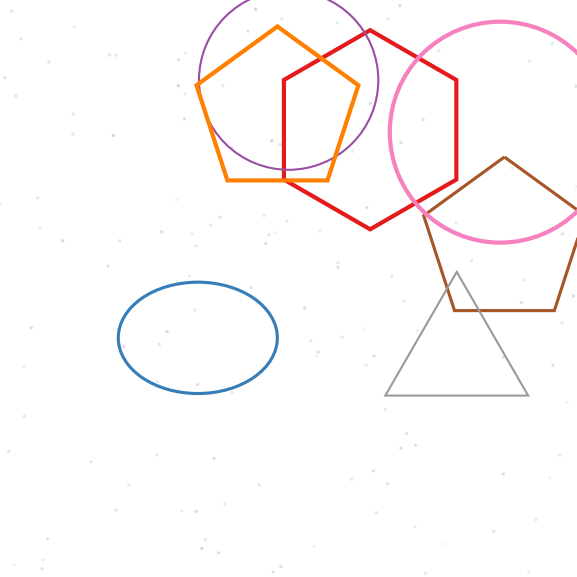[{"shape": "hexagon", "thickness": 2, "radius": 0.86, "center": [0.641, 0.774]}, {"shape": "oval", "thickness": 1.5, "radius": 0.69, "center": [0.343, 0.414]}, {"shape": "circle", "thickness": 1, "radius": 0.78, "center": [0.5, 0.86]}, {"shape": "pentagon", "thickness": 2, "radius": 0.74, "center": [0.48, 0.806]}, {"shape": "pentagon", "thickness": 1.5, "radius": 0.74, "center": [0.873, 0.58]}, {"shape": "circle", "thickness": 2, "radius": 0.96, "center": [0.866, 0.77]}, {"shape": "triangle", "thickness": 1, "radius": 0.71, "center": [0.791, 0.386]}]